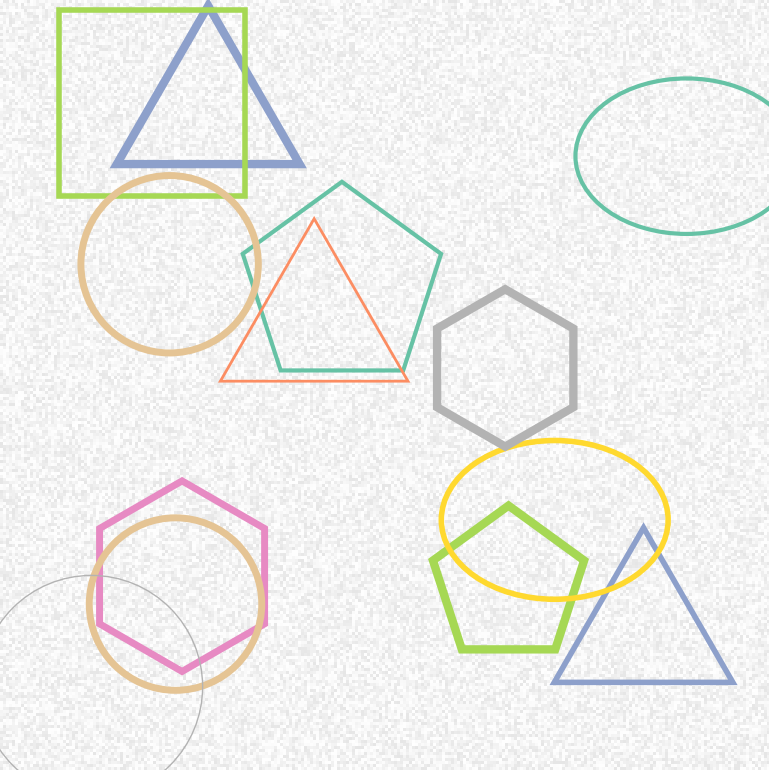[{"shape": "oval", "thickness": 1.5, "radius": 0.72, "center": [0.892, 0.797]}, {"shape": "pentagon", "thickness": 1.5, "radius": 0.68, "center": [0.444, 0.628]}, {"shape": "triangle", "thickness": 1, "radius": 0.7, "center": [0.408, 0.575]}, {"shape": "triangle", "thickness": 2, "radius": 0.67, "center": [0.836, 0.181]}, {"shape": "triangle", "thickness": 3, "radius": 0.69, "center": [0.27, 0.855]}, {"shape": "hexagon", "thickness": 2.5, "radius": 0.62, "center": [0.236, 0.252]}, {"shape": "square", "thickness": 2, "radius": 0.6, "center": [0.197, 0.867]}, {"shape": "pentagon", "thickness": 3, "radius": 0.52, "center": [0.66, 0.24]}, {"shape": "oval", "thickness": 2, "radius": 0.74, "center": [0.72, 0.325]}, {"shape": "circle", "thickness": 2.5, "radius": 0.56, "center": [0.228, 0.215]}, {"shape": "circle", "thickness": 2.5, "radius": 0.58, "center": [0.22, 0.657]}, {"shape": "hexagon", "thickness": 3, "radius": 0.51, "center": [0.656, 0.522]}, {"shape": "circle", "thickness": 0.5, "radius": 0.72, "center": [0.119, 0.108]}]